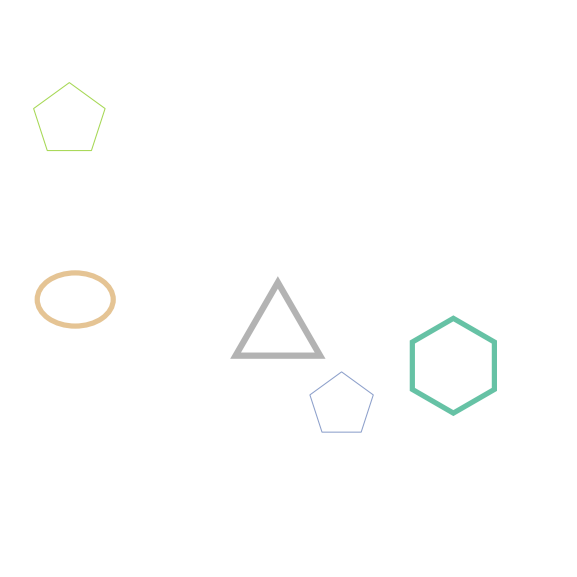[{"shape": "hexagon", "thickness": 2.5, "radius": 0.41, "center": [0.785, 0.366]}, {"shape": "pentagon", "thickness": 0.5, "radius": 0.29, "center": [0.591, 0.298]}, {"shape": "pentagon", "thickness": 0.5, "radius": 0.33, "center": [0.12, 0.791]}, {"shape": "oval", "thickness": 2.5, "radius": 0.33, "center": [0.13, 0.481]}, {"shape": "triangle", "thickness": 3, "radius": 0.42, "center": [0.481, 0.426]}]